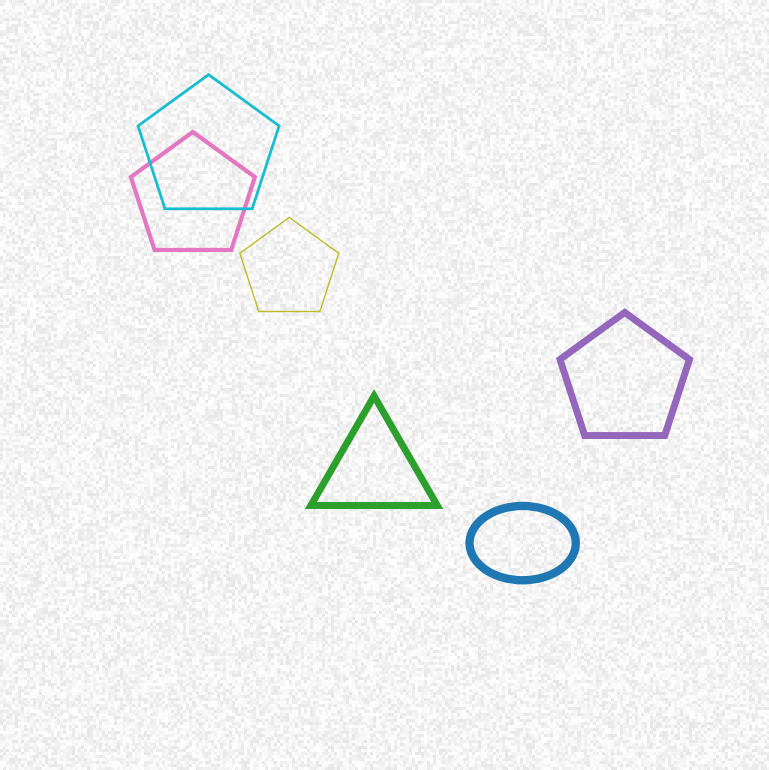[{"shape": "oval", "thickness": 3, "radius": 0.34, "center": [0.679, 0.295]}, {"shape": "triangle", "thickness": 2.5, "radius": 0.47, "center": [0.486, 0.391]}, {"shape": "pentagon", "thickness": 2.5, "radius": 0.44, "center": [0.811, 0.506]}, {"shape": "pentagon", "thickness": 1.5, "radius": 0.42, "center": [0.25, 0.744]}, {"shape": "pentagon", "thickness": 0.5, "radius": 0.34, "center": [0.376, 0.65]}, {"shape": "pentagon", "thickness": 1, "radius": 0.48, "center": [0.271, 0.807]}]